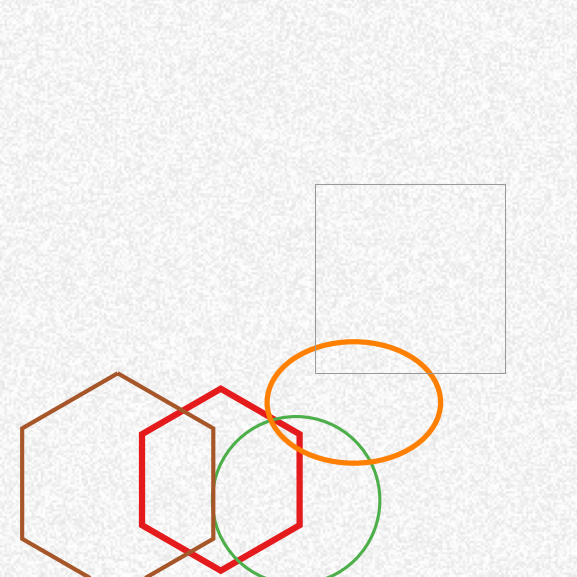[{"shape": "hexagon", "thickness": 3, "radius": 0.79, "center": [0.382, 0.169]}, {"shape": "circle", "thickness": 1.5, "radius": 0.73, "center": [0.513, 0.133]}, {"shape": "oval", "thickness": 2.5, "radius": 0.75, "center": [0.613, 0.302]}, {"shape": "hexagon", "thickness": 2, "radius": 0.96, "center": [0.204, 0.162]}, {"shape": "square", "thickness": 0.5, "radius": 0.82, "center": [0.71, 0.517]}]